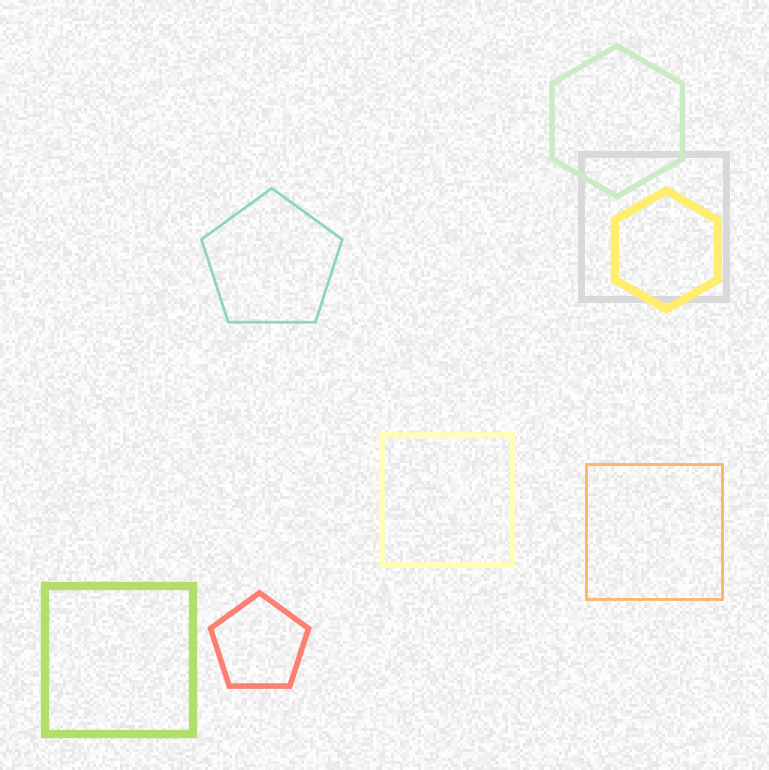[{"shape": "pentagon", "thickness": 1, "radius": 0.48, "center": [0.353, 0.659]}, {"shape": "square", "thickness": 2, "radius": 0.42, "center": [0.581, 0.351]}, {"shape": "pentagon", "thickness": 2, "radius": 0.33, "center": [0.337, 0.163]}, {"shape": "square", "thickness": 1, "radius": 0.44, "center": [0.849, 0.31]}, {"shape": "square", "thickness": 3, "radius": 0.48, "center": [0.155, 0.143]}, {"shape": "square", "thickness": 2.5, "radius": 0.47, "center": [0.849, 0.706]}, {"shape": "hexagon", "thickness": 2, "radius": 0.49, "center": [0.802, 0.843]}, {"shape": "hexagon", "thickness": 3, "radius": 0.39, "center": [0.865, 0.675]}]